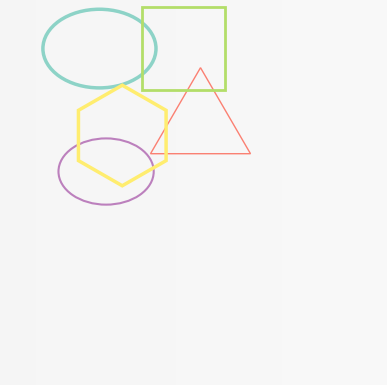[{"shape": "oval", "thickness": 2.5, "radius": 0.73, "center": [0.257, 0.874]}, {"shape": "triangle", "thickness": 1, "radius": 0.74, "center": [0.517, 0.675]}, {"shape": "square", "thickness": 2, "radius": 0.54, "center": [0.474, 0.875]}, {"shape": "oval", "thickness": 1.5, "radius": 0.61, "center": [0.274, 0.554]}, {"shape": "hexagon", "thickness": 2.5, "radius": 0.65, "center": [0.316, 0.648]}]